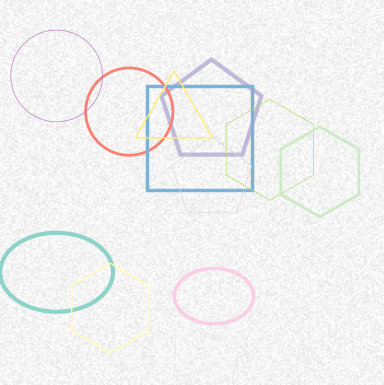[{"shape": "oval", "thickness": 3, "radius": 0.73, "center": [0.147, 0.293]}, {"shape": "hexagon", "thickness": 1, "radius": 0.58, "center": [0.287, 0.2]}, {"shape": "pentagon", "thickness": 3, "radius": 0.68, "center": [0.549, 0.709]}, {"shape": "circle", "thickness": 2, "radius": 0.57, "center": [0.336, 0.71]}, {"shape": "square", "thickness": 2.5, "radius": 0.68, "center": [0.519, 0.642]}, {"shape": "hexagon", "thickness": 0.5, "radius": 0.66, "center": [0.701, 0.611]}, {"shape": "oval", "thickness": 2.5, "radius": 0.51, "center": [0.556, 0.231]}, {"shape": "pentagon", "thickness": 0.5, "radius": 0.55, "center": [0.55, 0.536]}, {"shape": "circle", "thickness": 0.5, "radius": 0.6, "center": [0.147, 0.803]}, {"shape": "hexagon", "thickness": 2, "radius": 0.59, "center": [0.831, 0.554]}, {"shape": "triangle", "thickness": 1, "radius": 0.58, "center": [0.452, 0.7]}]